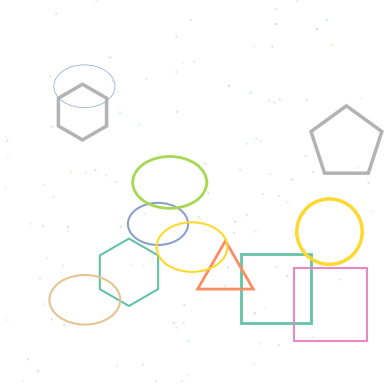[{"shape": "hexagon", "thickness": 1.5, "radius": 0.44, "center": [0.335, 0.293]}, {"shape": "square", "thickness": 2, "radius": 0.45, "center": [0.717, 0.251]}, {"shape": "triangle", "thickness": 2, "radius": 0.42, "center": [0.586, 0.291]}, {"shape": "oval", "thickness": 1.5, "radius": 0.39, "center": [0.41, 0.418]}, {"shape": "oval", "thickness": 0.5, "radius": 0.4, "center": [0.219, 0.776]}, {"shape": "square", "thickness": 1.5, "radius": 0.47, "center": [0.86, 0.21]}, {"shape": "oval", "thickness": 2, "radius": 0.48, "center": [0.441, 0.526]}, {"shape": "circle", "thickness": 2.5, "radius": 0.43, "center": [0.856, 0.398]}, {"shape": "oval", "thickness": 1.5, "radius": 0.46, "center": [0.499, 0.358]}, {"shape": "oval", "thickness": 1.5, "radius": 0.46, "center": [0.22, 0.221]}, {"shape": "pentagon", "thickness": 2.5, "radius": 0.48, "center": [0.9, 0.628]}, {"shape": "hexagon", "thickness": 2.5, "radius": 0.36, "center": [0.214, 0.709]}]